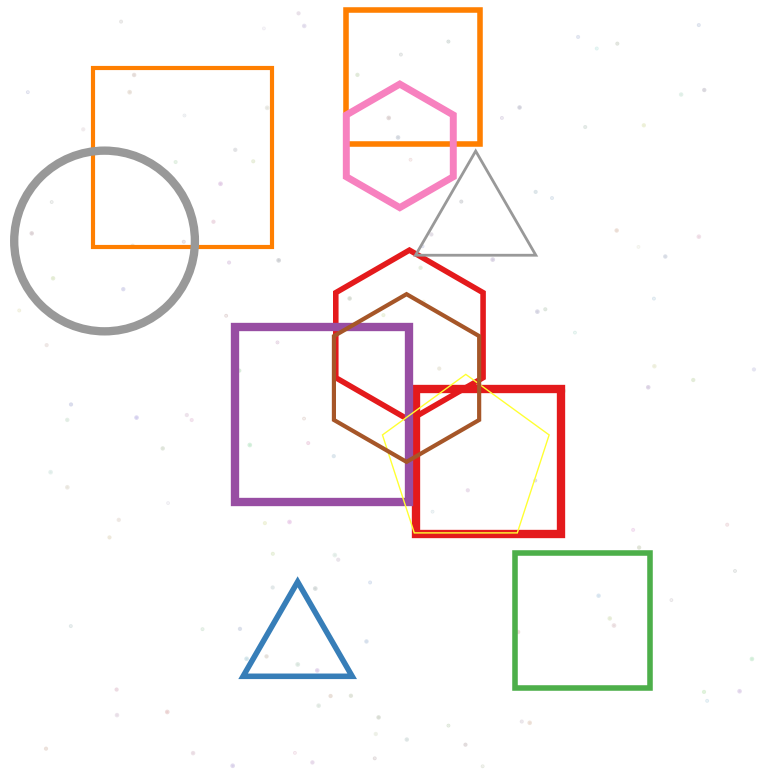[{"shape": "square", "thickness": 3, "radius": 0.47, "center": [0.634, 0.401]}, {"shape": "hexagon", "thickness": 2, "radius": 0.55, "center": [0.532, 0.565]}, {"shape": "triangle", "thickness": 2, "radius": 0.41, "center": [0.387, 0.163]}, {"shape": "square", "thickness": 2, "radius": 0.44, "center": [0.756, 0.194]}, {"shape": "square", "thickness": 3, "radius": 0.57, "center": [0.418, 0.462]}, {"shape": "square", "thickness": 1.5, "radius": 0.58, "center": [0.236, 0.795]}, {"shape": "square", "thickness": 2, "radius": 0.44, "center": [0.537, 0.899]}, {"shape": "pentagon", "thickness": 0.5, "radius": 0.57, "center": [0.605, 0.4]}, {"shape": "hexagon", "thickness": 1.5, "radius": 0.54, "center": [0.528, 0.509]}, {"shape": "hexagon", "thickness": 2.5, "radius": 0.4, "center": [0.519, 0.811]}, {"shape": "triangle", "thickness": 1, "radius": 0.45, "center": [0.618, 0.714]}, {"shape": "circle", "thickness": 3, "radius": 0.59, "center": [0.136, 0.687]}]